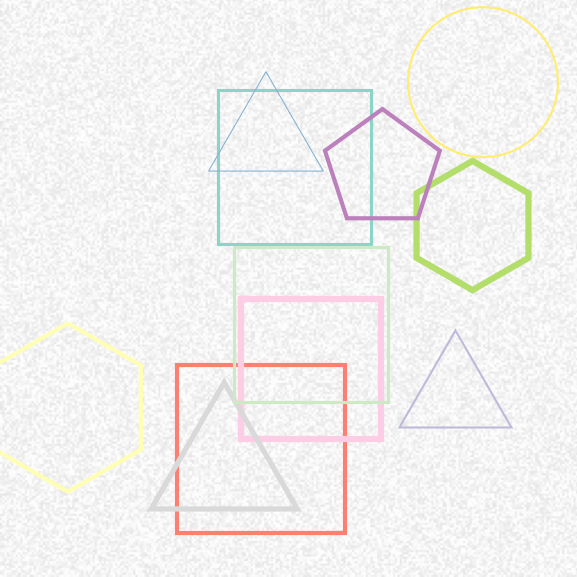[{"shape": "square", "thickness": 1.5, "radius": 0.66, "center": [0.51, 0.71]}, {"shape": "hexagon", "thickness": 2, "radius": 0.73, "center": [0.118, 0.294]}, {"shape": "triangle", "thickness": 1, "radius": 0.56, "center": [0.789, 0.315]}, {"shape": "square", "thickness": 2, "radius": 0.72, "center": [0.452, 0.221]}, {"shape": "triangle", "thickness": 0.5, "radius": 0.57, "center": [0.461, 0.76]}, {"shape": "hexagon", "thickness": 3, "radius": 0.56, "center": [0.818, 0.609]}, {"shape": "square", "thickness": 3, "radius": 0.61, "center": [0.539, 0.36]}, {"shape": "triangle", "thickness": 2.5, "radius": 0.73, "center": [0.388, 0.191]}, {"shape": "pentagon", "thickness": 2, "radius": 0.52, "center": [0.662, 0.706]}, {"shape": "square", "thickness": 1.5, "radius": 0.67, "center": [0.538, 0.437]}, {"shape": "circle", "thickness": 1, "radius": 0.65, "center": [0.836, 0.857]}]